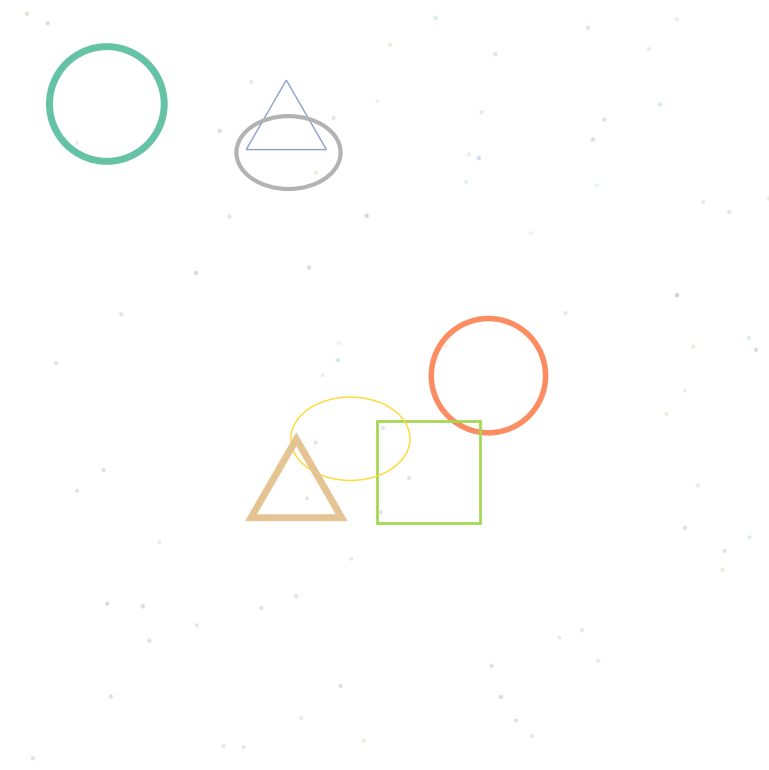[{"shape": "circle", "thickness": 2.5, "radius": 0.37, "center": [0.139, 0.865]}, {"shape": "circle", "thickness": 2, "radius": 0.37, "center": [0.634, 0.512]}, {"shape": "triangle", "thickness": 0.5, "radius": 0.3, "center": [0.372, 0.836]}, {"shape": "square", "thickness": 1, "radius": 0.33, "center": [0.556, 0.387]}, {"shape": "oval", "thickness": 0.5, "radius": 0.39, "center": [0.455, 0.43]}, {"shape": "triangle", "thickness": 2.5, "radius": 0.34, "center": [0.385, 0.362]}, {"shape": "oval", "thickness": 1.5, "radius": 0.34, "center": [0.375, 0.802]}]